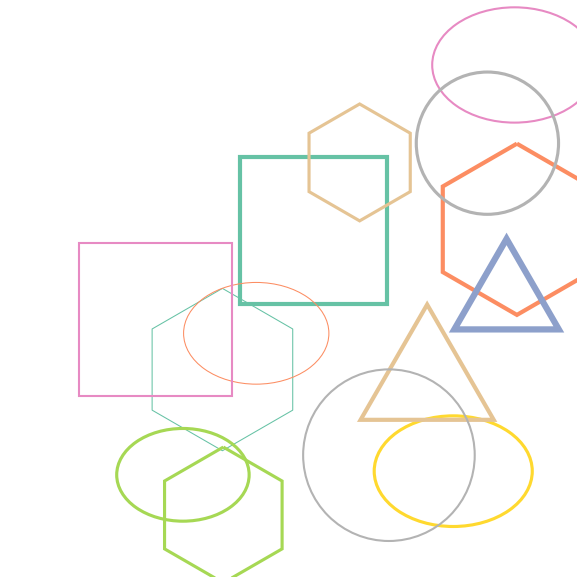[{"shape": "square", "thickness": 2, "radius": 0.64, "center": [0.543, 0.599]}, {"shape": "hexagon", "thickness": 0.5, "radius": 0.7, "center": [0.385, 0.359]}, {"shape": "oval", "thickness": 0.5, "radius": 0.63, "center": [0.444, 0.422]}, {"shape": "hexagon", "thickness": 2, "radius": 0.74, "center": [0.895, 0.602]}, {"shape": "triangle", "thickness": 3, "radius": 0.52, "center": [0.877, 0.481]}, {"shape": "square", "thickness": 1, "radius": 0.66, "center": [0.269, 0.446]}, {"shape": "oval", "thickness": 1, "radius": 0.71, "center": [0.891, 0.887]}, {"shape": "oval", "thickness": 1.5, "radius": 0.57, "center": [0.317, 0.177]}, {"shape": "hexagon", "thickness": 1.5, "radius": 0.59, "center": [0.387, 0.107]}, {"shape": "oval", "thickness": 1.5, "radius": 0.68, "center": [0.785, 0.183]}, {"shape": "hexagon", "thickness": 1.5, "radius": 0.51, "center": [0.623, 0.718]}, {"shape": "triangle", "thickness": 2, "radius": 0.67, "center": [0.74, 0.339]}, {"shape": "circle", "thickness": 1.5, "radius": 0.62, "center": [0.844, 0.751]}, {"shape": "circle", "thickness": 1, "radius": 0.74, "center": [0.673, 0.211]}]